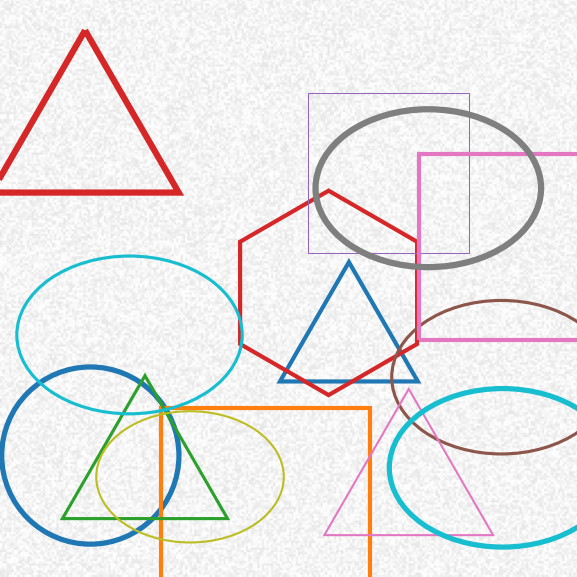[{"shape": "triangle", "thickness": 2, "radius": 0.69, "center": [0.604, 0.408]}, {"shape": "circle", "thickness": 2.5, "radius": 0.77, "center": [0.156, 0.21]}, {"shape": "square", "thickness": 2, "radius": 0.9, "center": [0.46, 0.112]}, {"shape": "triangle", "thickness": 1.5, "radius": 0.83, "center": [0.251, 0.184]}, {"shape": "triangle", "thickness": 3, "radius": 0.94, "center": [0.147, 0.759]}, {"shape": "hexagon", "thickness": 2, "radius": 0.88, "center": [0.569, 0.492]}, {"shape": "square", "thickness": 0.5, "radius": 0.69, "center": [0.673, 0.699]}, {"shape": "oval", "thickness": 1.5, "radius": 0.95, "center": [0.868, 0.346]}, {"shape": "triangle", "thickness": 1, "radius": 0.84, "center": [0.708, 0.157]}, {"shape": "square", "thickness": 2, "radius": 0.81, "center": [0.887, 0.571]}, {"shape": "oval", "thickness": 3, "radius": 0.98, "center": [0.742, 0.673]}, {"shape": "oval", "thickness": 1, "radius": 0.81, "center": [0.329, 0.173]}, {"shape": "oval", "thickness": 1.5, "radius": 0.98, "center": [0.224, 0.419]}, {"shape": "oval", "thickness": 2.5, "radius": 0.98, "center": [0.87, 0.189]}]